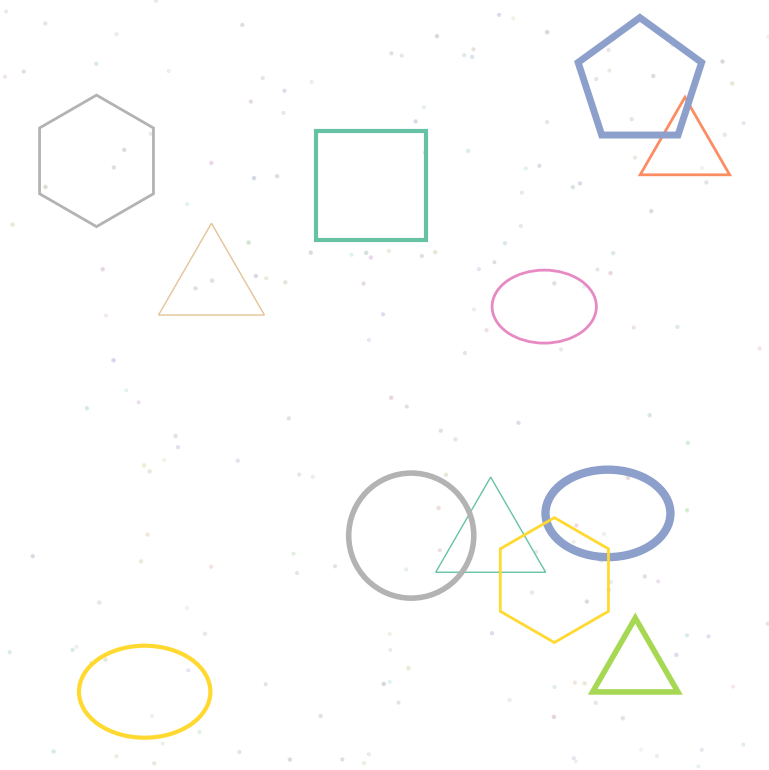[{"shape": "square", "thickness": 1.5, "radius": 0.36, "center": [0.482, 0.759]}, {"shape": "triangle", "thickness": 0.5, "radius": 0.41, "center": [0.637, 0.298]}, {"shape": "triangle", "thickness": 1, "radius": 0.34, "center": [0.89, 0.807]}, {"shape": "pentagon", "thickness": 2.5, "radius": 0.42, "center": [0.831, 0.893]}, {"shape": "oval", "thickness": 3, "radius": 0.41, "center": [0.79, 0.333]}, {"shape": "oval", "thickness": 1, "radius": 0.34, "center": [0.707, 0.602]}, {"shape": "triangle", "thickness": 2, "radius": 0.32, "center": [0.825, 0.133]}, {"shape": "hexagon", "thickness": 1, "radius": 0.41, "center": [0.72, 0.247]}, {"shape": "oval", "thickness": 1.5, "radius": 0.43, "center": [0.188, 0.102]}, {"shape": "triangle", "thickness": 0.5, "radius": 0.4, "center": [0.275, 0.631]}, {"shape": "hexagon", "thickness": 1, "radius": 0.43, "center": [0.125, 0.791]}, {"shape": "circle", "thickness": 2, "radius": 0.41, "center": [0.534, 0.304]}]